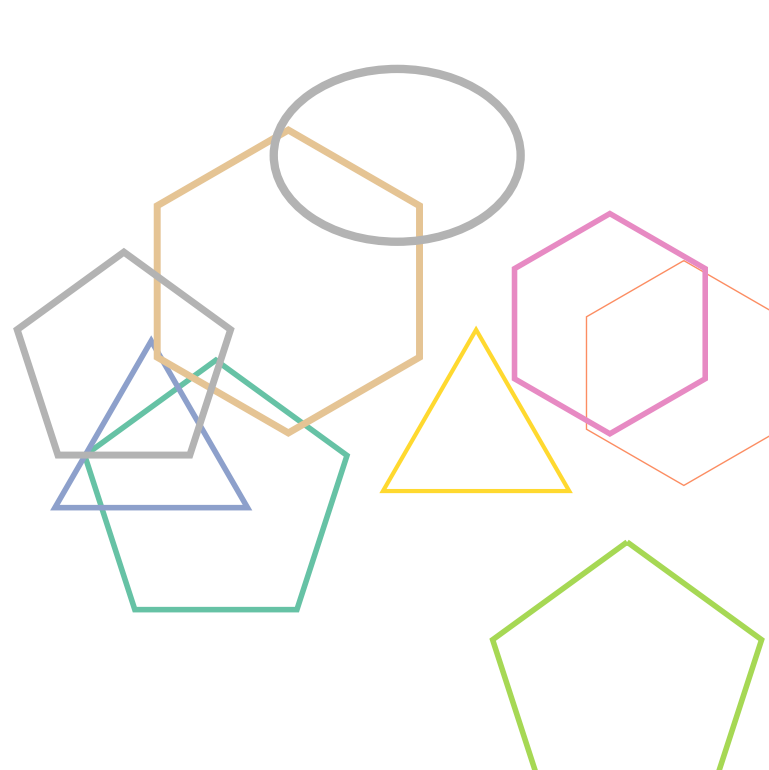[{"shape": "pentagon", "thickness": 2, "radius": 0.9, "center": [0.28, 0.353]}, {"shape": "hexagon", "thickness": 0.5, "radius": 0.73, "center": [0.888, 0.516]}, {"shape": "triangle", "thickness": 2, "radius": 0.72, "center": [0.196, 0.413]}, {"shape": "hexagon", "thickness": 2, "radius": 0.71, "center": [0.792, 0.58]}, {"shape": "pentagon", "thickness": 2, "radius": 0.92, "center": [0.814, 0.112]}, {"shape": "triangle", "thickness": 1.5, "radius": 0.7, "center": [0.618, 0.432]}, {"shape": "hexagon", "thickness": 2.5, "radius": 0.98, "center": [0.374, 0.634]}, {"shape": "oval", "thickness": 3, "radius": 0.8, "center": [0.516, 0.798]}, {"shape": "pentagon", "thickness": 2.5, "radius": 0.73, "center": [0.161, 0.527]}]